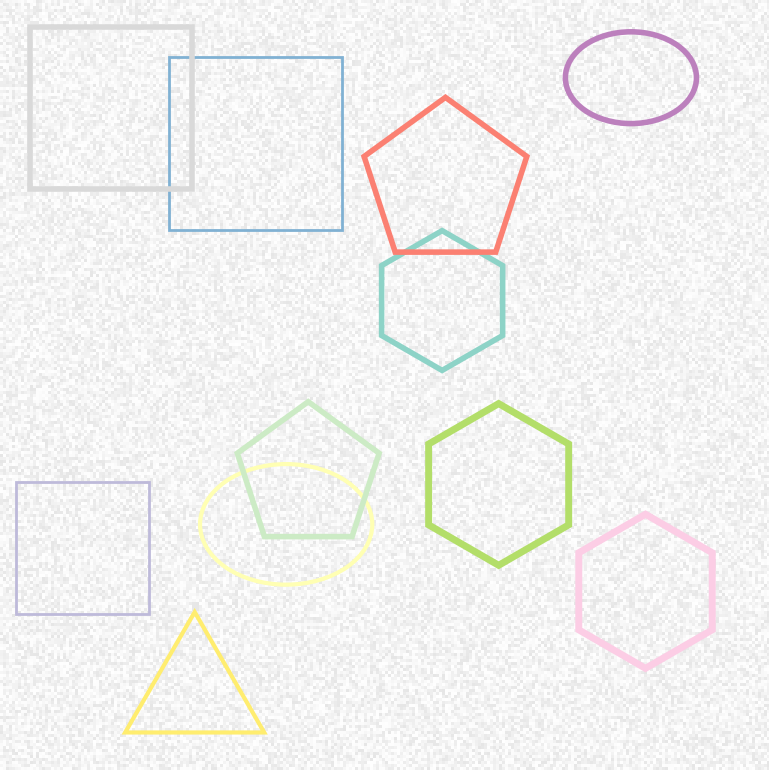[{"shape": "hexagon", "thickness": 2, "radius": 0.45, "center": [0.574, 0.61]}, {"shape": "oval", "thickness": 1.5, "radius": 0.56, "center": [0.372, 0.319]}, {"shape": "square", "thickness": 1, "radius": 0.43, "center": [0.107, 0.288]}, {"shape": "pentagon", "thickness": 2, "radius": 0.56, "center": [0.579, 0.762]}, {"shape": "square", "thickness": 1, "radius": 0.56, "center": [0.332, 0.813]}, {"shape": "hexagon", "thickness": 2.5, "radius": 0.53, "center": [0.648, 0.371]}, {"shape": "hexagon", "thickness": 2.5, "radius": 0.5, "center": [0.838, 0.232]}, {"shape": "square", "thickness": 2, "radius": 0.52, "center": [0.144, 0.86]}, {"shape": "oval", "thickness": 2, "radius": 0.43, "center": [0.819, 0.899]}, {"shape": "pentagon", "thickness": 2, "radius": 0.48, "center": [0.4, 0.381]}, {"shape": "triangle", "thickness": 1.5, "radius": 0.52, "center": [0.253, 0.101]}]